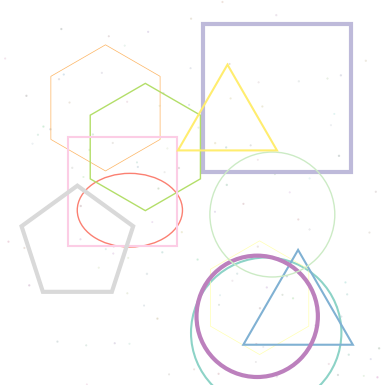[{"shape": "circle", "thickness": 1.5, "radius": 0.98, "center": [0.691, 0.136]}, {"shape": "hexagon", "thickness": 0.5, "radius": 0.74, "center": [0.674, 0.227]}, {"shape": "square", "thickness": 3, "radius": 0.96, "center": [0.719, 0.745]}, {"shape": "oval", "thickness": 1, "radius": 0.68, "center": [0.337, 0.454]}, {"shape": "triangle", "thickness": 1.5, "radius": 0.82, "center": [0.774, 0.187]}, {"shape": "hexagon", "thickness": 0.5, "radius": 0.82, "center": [0.274, 0.72]}, {"shape": "hexagon", "thickness": 1, "radius": 0.83, "center": [0.377, 0.618]}, {"shape": "square", "thickness": 1.5, "radius": 0.71, "center": [0.319, 0.503]}, {"shape": "pentagon", "thickness": 3, "radius": 0.76, "center": [0.201, 0.365]}, {"shape": "circle", "thickness": 3, "radius": 0.79, "center": [0.668, 0.178]}, {"shape": "circle", "thickness": 1, "radius": 0.81, "center": [0.707, 0.443]}, {"shape": "triangle", "thickness": 1.5, "radius": 0.74, "center": [0.591, 0.684]}]